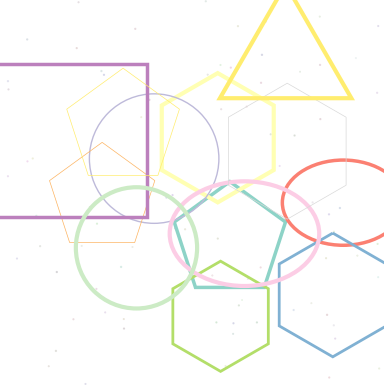[{"shape": "pentagon", "thickness": 2.5, "radius": 0.76, "center": [0.597, 0.376]}, {"shape": "hexagon", "thickness": 3, "radius": 0.84, "center": [0.566, 0.642]}, {"shape": "circle", "thickness": 1, "radius": 0.84, "center": [0.4, 0.588]}, {"shape": "oval", "thickness": 2.5, "radius": 0.79, "center": [0.891, 0.474]}, {"shape": "hexagon", "thickness": 2, "radius": 0.8, "center": [0.864, 0.234]}, {"shape": "pentagon", "thickness": 0.5, "radius": 0.72, "center": [0.265, 0.486]}, {"shape": "hexagon", "thickness": 2, "radius": 0.72, "center": [0.573, 0.178]}, {"shape": "oval", "thickness": 3, "radius": 0.97, "center": [0.635, 0.393]}, {"shape": "hexagon", "thickness": 0.5, "radius": 0.88, "center": [0.746, 0.607]}, {"shape": "square", "thickness": 2.5, "radius": 0.99, "center": [0.183, 0.635]}, {"shape": "circle", "thickness": 3, "radius": 0.79, "center": [0.354, 0.356]}, {"shape": "triangle", "thickness": 3, "radius": 0.99, "center": [0.742, 0.843]}, {"shape": "pentagon", "thickness": 0.5, "radius": 0.77, "center": [0.32, 0.669]}]